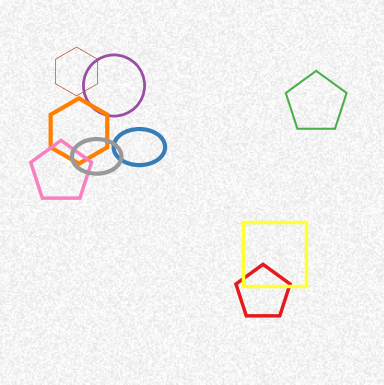[{"shape": "pentagon", "thickness": 2.5, "radius": 0.37, "center": [0.683, 0.239]}, {"shape": "oval", "thickness": 3, "radius": 0.33, "center": [0.362, 0.618]}, {"shape": "pentagon", "thickness": 1.5, "radius": 0.42, "center": [0.821, 0.733]}, {"shape": "circle", "thickness": 2, "radius": 0.4, "center": [0.296, 0.778]}, {"shape": "hexagon", "thickness": 3, "radius": 0.42, "center": [0.205, 0.66]}, {"shape": "square", "thickness": 2.5, "radius": 0.41, "center": [0.713, 0.34]}, {"shape": "hexagon", "thickness": 0.5, "radius": 0.32, "center": [0.199, 0.814]}, {"shape": "pentagon", "thickness": 2.5, "radius": 0.41, "center": [0.159, 0.552]}, {"shape": "oval", "thickness": 3, "radius": 0.32, "center": [0.251, 0.594]}]